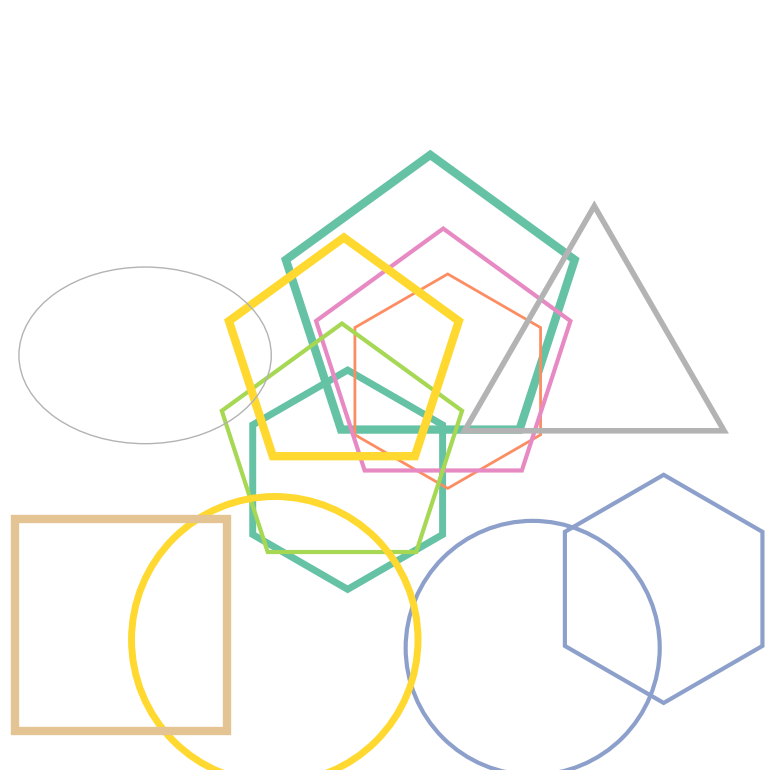[{"shape": "hexagon", "thickness": 2.5, "radius": 0.71, "center": [0.452, 0.377]}, {"shape": "pentagon", "thickness": 3, "radius": 0.99, "center": [0.559, 0.602]}, {"shape": "hexagon", "thickness": 1, "radius": 0.7, "center": [0.581, 0.505]}, {"shape": "hexagon", "thickness": 1.5, "radius": 0.74, "center": [0.862, 0.235]}, {"shape": "circle", "thickness": 1.5, "radius": 0.82, "center": [0.692, 0.159]}, {"shape": "pentagon", "thickness": 1.5, "radius": 0.87, "center": [0.576, 0.529]}, {"shape": "pentagon", "thickness": 1.5, "radius": 0.82, "center": [0.444, 0.416]}, {"shape": "pentagon", "thickness": 3, "radius": 0.78, "center": [0.447, 0.535]}, {"shape": "circle", "thickness": 2.5, "radius": 0.93, "center": [0.357, 0.169]}, {"shape": "square", "thickness": 3, "radius": 0.69, "center": [0.157, 0.188]}, {"shape": "triangle", "thickness": 2, "radius": 0.97, "center": [0.772, 0.538]}, {"shape": "oval", "thickness": 0.5, "radius": 0.82, "center": [0.188, 0.538]}]